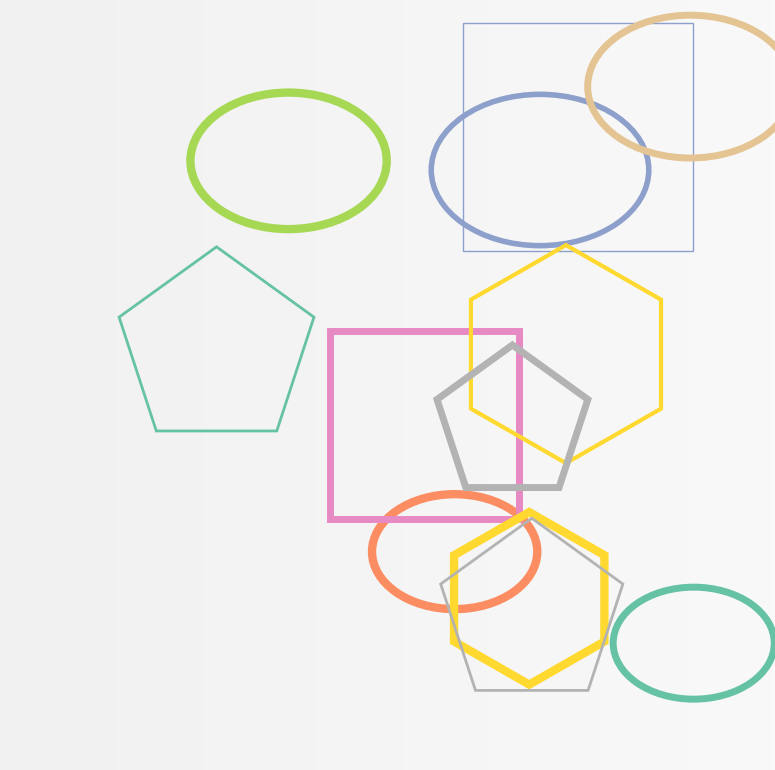[{"shape": "oval", "thickness": 2.5, "radius": 0.52, "center": [0.895, 0.165]}, {"shape": "pentagon", "thickness": 1, "radius": 0.66, "center": [0.279, 0.547]}, {"shape": "oval", "thickness": 3, "radius": 0.53, "center": [0.587, 0.284]}, {"shape": "oval", "thickness": 2, "radius": 0.7, "center": [0.697, 0.779]}, {"shape": "square", "thickness": 0.5, "radius": 0.74, "center": [0.746, 0.823]}, {"shape": "square", "thickness": 2.5, "radius": 0.61, "center": [0.548, 0.448]}, {"shape": "oval", "thickness": 3, "radius": 0.63, "center": [0.372, 0.791]}, {"shape": "hexagon", "thickness": 3, "radius": 0.56, "center": [0.683, 0.223]}, {"shape": "hexagon", "thickness": 1.5, "radius": 0.71, "center": [0.73, 0.54]}, {"shape": "oval", "thickness": 2.5, "radius": 0.66, "center": [0.891, 0.888]}, {"shape": "pentagon", "thickness": 2.5, "radius": 0.51, "center": [0.661, 0.45]}, {"shape": "pentagon", "thickness": 1, "radius": 0.62, "center": [0.686, 0.203]}]